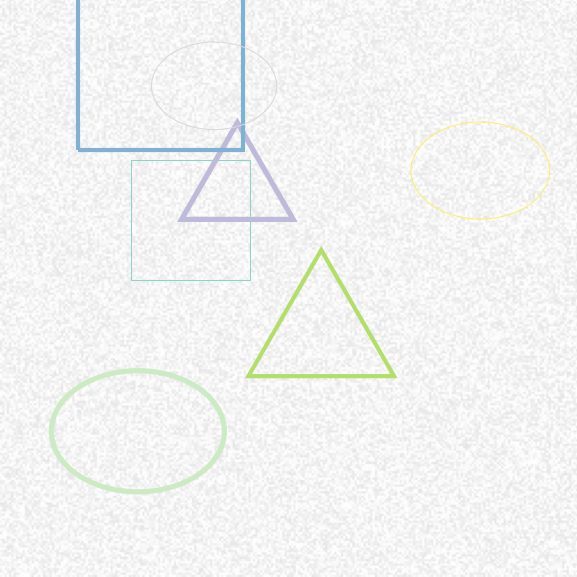[{"shape": "square", "thickness": 0.5, "radius": 0.52, "center": [0.33, 0.618]}, {"shape": "triangle", "thickness": 2.5, "radius": 0.56, "center": [0.411, 0.675]}, {"shape": "square", "thickness": 2, "radius": 0.71, "center": [0.278, 0.883]}, {"shape": "triangle", "thickness": 2, "radius": 0.73, "center": [0.556, 0.421]}, {"shape": "oval", "thickness": 0.5, "radius": 0.54, "center": [0.371, 0.851]}, {"shape": "oval", "thickness": 2.5, "radius": 0.75, "center": [0.239, 0.252]}, {"shape": "oval", "thickness": 0.5, "radius": 0.6, "center": [0.832, 0.704]}]